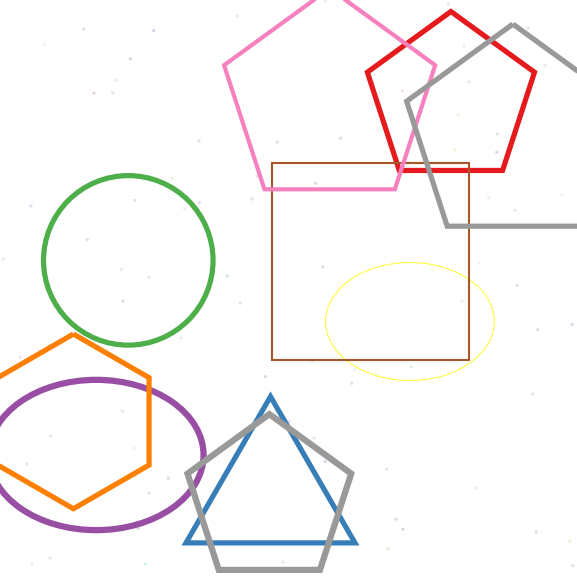[{"shape": "pentagon", "thickness": 2.5, "radius": 0.76, "center": [0.781, 0.827]}, {"shape": "triangle", "thickness": 2.5, "radius": 0.84, "center": [0.468, 0.144]}, {"shape": "circle", "thickness": 2.5, "radius": 0.73, "center": [0.222, 0.548]}, {"shape": "oval", "thickness": 3, "radius": 0.93, "center": [0.167, 0.211]}, {"shape": "hexagon", "thickness": 2.5, "radius": 0.76, "center": [0.127, 0.269]}, {"shape": "oval", "thickness": 0.5, "radius": 0.73, "center": [0.71, 0.442]}, {"shape": "square", "thickness": 1, "radius": 0.85, "center": [0.642, 0.546]}, {"shape": "pentagon", "thickness": 2, "radius": 0.96, "center": [0.571, 0.827]}, {"shape": "pentagon", "thickness": 2.5, "radius": 0.97, "center": [0.888, 0.764]}, {"shape": "pentagon", "thickness": 3, "radius": 0.75, "center": [0.466, 0.133]}]